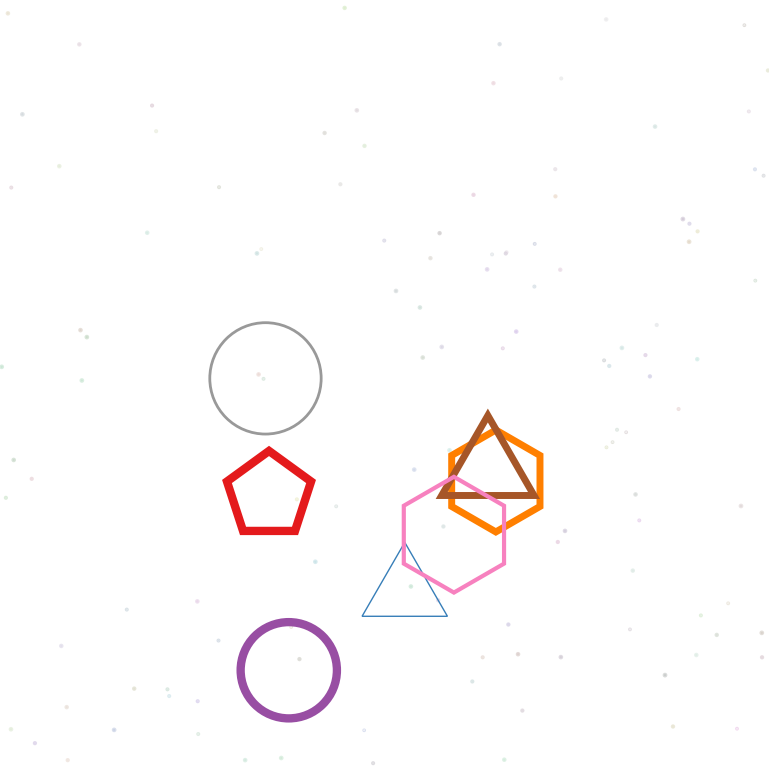[{"shape": "pentagon", "thickness": 3, "radius": 0.29, "center": [0.349, 0.357]}, {"shape": "triangle", "thickness": 0.5, "radius": 0.32, "center": [0.526, 0.232]}, {"shape": "circle", "thickness": 3, "radius": 0.31, "center": [0.375, 0.13]}, {"shape": "hexagon", "thickness": 2.5, "radius": 0.33, "center": [0.644, 0.375]}, {"shape": "triangle", "thickness": 2.5, "radius": 0.35, "center": [0.634, 0.391]}, {"shape": "hexagon", "thickness": 1.5, "radius": 0.38, "center": [0.59, 0.306]}, {"shape": "circle", "thickness": 1, "radius": 0.36, "center": [0.345, 0.509]}]